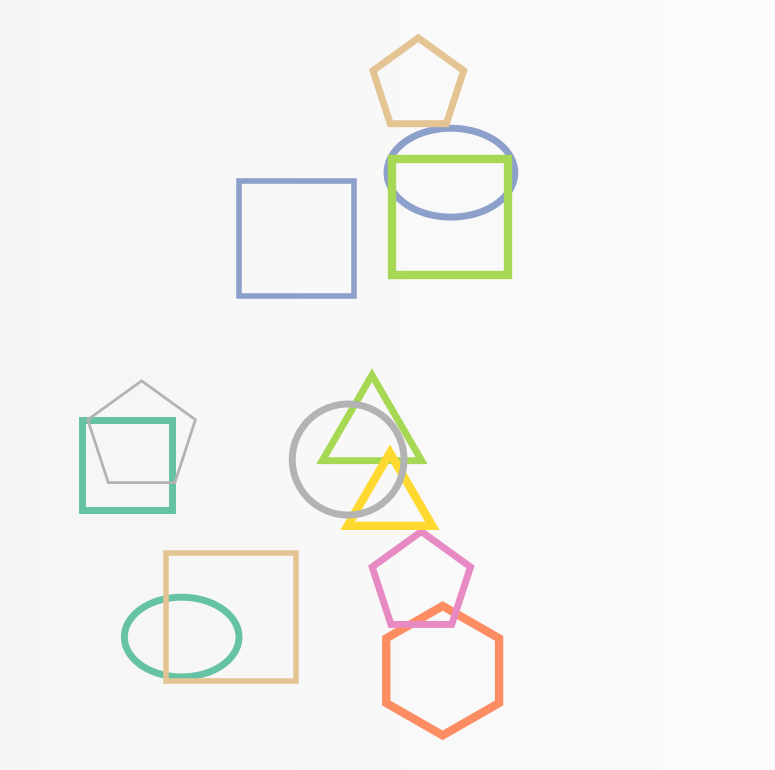[{"shape": "square", "thickness": 2.5, "radius": 0.29, "center": [0.164, 0.396]}, {"shape": "oval", "thickness": 2.5, "radius": 0.37, "center": [0.234, 0.173]}, {"shape": "hexagon", "thickness": 3, "radius": 0.42, "center": [0.571, 0.129]}, {"shape": "square", "thickness": 2, "radius": 0.37, "center": [0.383, 0.69]}, {"shape": "oval", "thickness": 2.5, "radius": 0.41, "center": [0.582, 0.776]}, {"shape": "pentagon", "thickness": 2.5, "radius": 0.33, "center": [0.544, 0.243]}, {"shape": "triangle", "thickness": 2.5, "radius": 0.37, "center": [0.48, 0.439]}, {"shape": "square", "thickness": 3, "radius": 0.38, "center": [0.581, 0.718]}, {"shape": "triangle", "thickness": 3, "radius": 0.32, "center": [0.503, 0.349]}, {"shape": "square", "thickness": 2, "radius": 0.42, "center": [0.298, 0.199]}, {"shape": "pentagon", "thickness": 2.5, "radius": 0.31, "center": [0.54, 0.889]}, {"shape": "circle", "thickness": 2.5, "radius": 0.36, "center": [0.449, 0.403]}, {"shape": "pentagon", "thickness": 1, "radius": 0.37, "center": [0.183, 0.432]}]